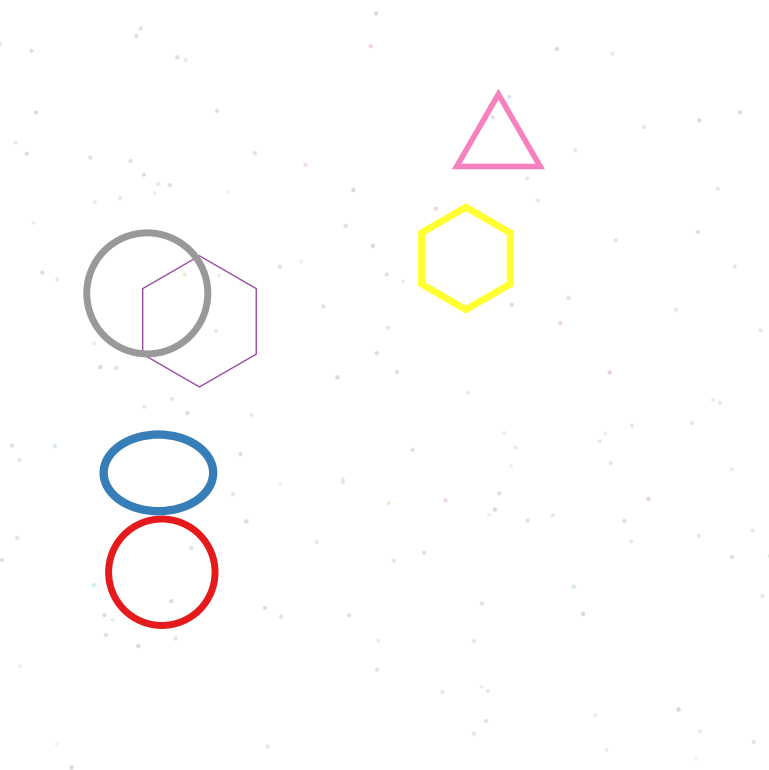[{"shape": "circle", "thickness": 2.5, "radius": 0.35, "center": [0.21, 0.257]}, {"shape": "oval", "thickness": 3, "radius": 0.36, "center": [0.206, 0.386]}, {"shape": "hexagon", "thickness": 0.5, "radius": 0.43, "center": [0.259, 0.583]}, {"shape": "hexagon", "thickness": 2.5, "radius": 0.33, "center": [0.605, 0.664]}, {"shape": "triangle", "thickness": 2, "radius": 0.31, "center": [0.647, 0.815]}, {"shape": "circle", "thickness": 2.5, "radius": 0.39, "center": [0.191, 0.619]}]